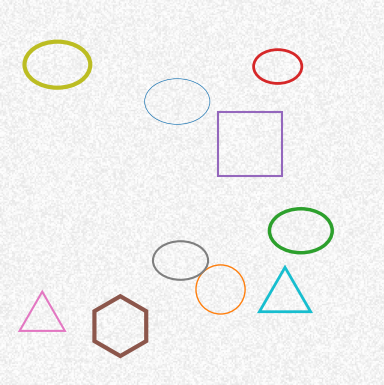[{"shape": "oval", "thickness": 0.5, "radius": 0.42, "center": [0.46, 0.736]}, {"shape": "circle", "thickness": 1, "radius": 0.32, "center": [0.573, 0.248]}, {"shape": "oval", "thickness": 2.5, "radius": 0.41, "center": [0.781, 0.401]}, {"shape": "oval", "thickness": 2, "radius": 0.31, "center": [0.721, 0.827]}, {"shape": "square", "thickness": 1.5, "radius": 0.41, "center": [0.648, 0.626]}, {"shape": "hexagon", "thickness": 3, "radius": 0.39, "center": [0.313, 0.153]}, {"shape": "triangle", "thickness": 1.5, "radius": 0.34, "center": [0.11, 0.175]}, {"shape": "oval", "thickness": 1.5, "radius": 0.36, "center": [0.469, 0.323]}, {"shape": "oval", "thickness": 3, "radius": 0.43, "center": [0.149, 0.832]}, {"shape": "triangle", "thickness": 2, "radius": 0.38, "center": [0.74, 0.229]}]